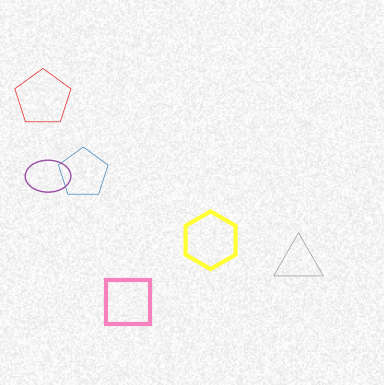[{"shape": "pentagon", "thickness": 0.5, "radius": 0.38, "center": [0.111, 0.746]}, {"shape": "pentagon", "thickness": 0.5, "radius": 0.34, "center": [0.216, 0.55]}, {"shape": "oval", "thickness": 1, "radius": 0.3, "center": [0.125, 0.542]}, {"shape": "hexagon", "thickness": 3, "radius": 0.37, "center": [0.547, 0.376]}, {"shape": "square", "thickness": 3, "radius": 0.29, "center": [0.332, 0.216]}, {"shape": "triangle", "thickness": 0.5, "radius": 0.37, "center": [0.775, 0.321]}]